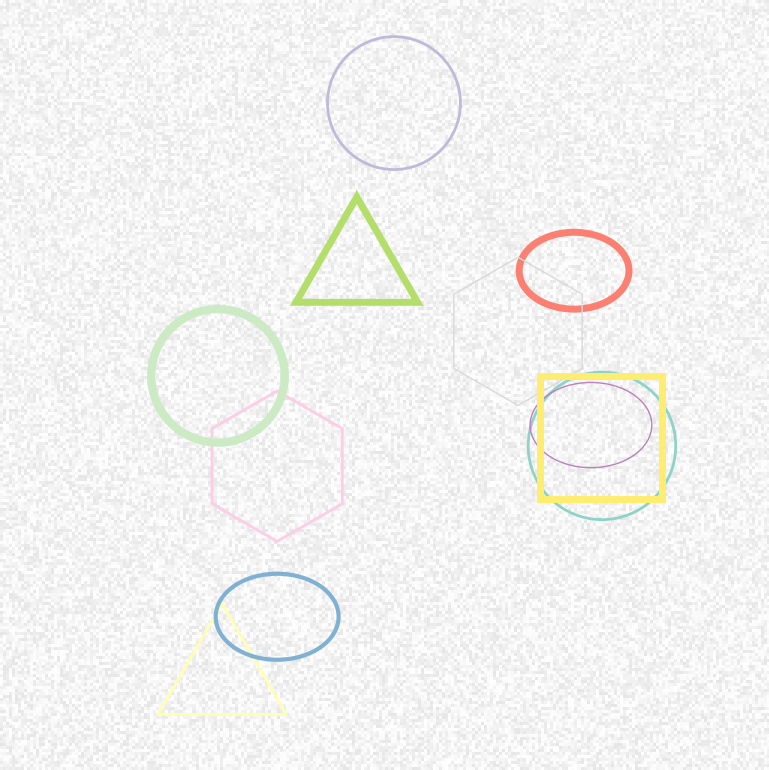[{"shape": "circle", "thickness": 1, "radius": 0.48, "center": [0.782, 0.421]}, {"shape": "triangle", "thickness": 1, "radius": 0.48, "center": [0.288, 0.12]}, {"shape": "circle", "thickness": 1, "radius": 0.43, "center": [0.512, 0.866]}, {"shape": "oval", "thickness": 2.5, "radius": 0.36, "center": [0.746, 0.648]}, {"shape": "oval", "thickness": 1.5, "radius": 0.4, "center": [0.36, 0.199]}, {"shape": "triangle", "thickness": 2.5, "radius": 0.46, "center": [0.463, 0.653]}, {"shape": "hexagon", "thickness": 1, "radius": 0.49, "center": [0.36, 0.395]}, {"shape": "hexagon", "thickness": 0.5, "radius": 0.48, "center": [0.673, 0.57]}, {"shape": "oval", "thickness": 0.5, "radius": 0.4, "center": [0.767, 0.448]}, {"shape": "circle", "thickness": 3, "radius": 0.43, "center": [0.283, 0.512]}, {"shape": "square", "thickness": 2.5, "radius": 0.4, "center": [0.781, 0.432]}]